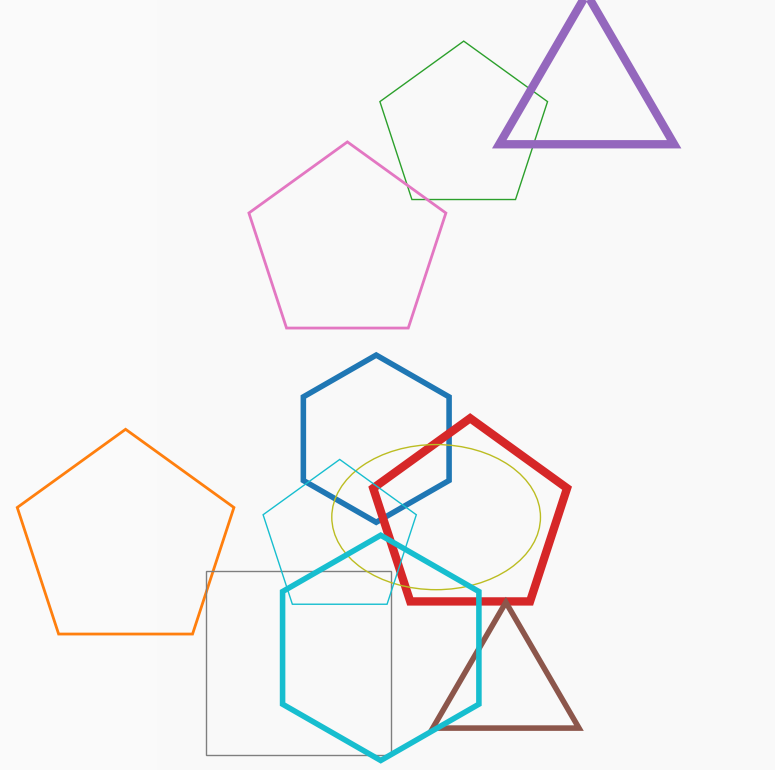[{"shape": "hexagon", "thickness": 2, "radius": 0.54, "center": [0.485, 0.43]}, {"shape": "pentagon", "thickness": 1, "radius": 0.73, "center": [0.162, 0.295]}, {"shape": "pentagon", "thickness": 0.5, "radius": 0.57, "center": [0.598, 0.833]}, {"shape": "pentagon", "thickness": 3, "radius": 0.66, "center": [0.607, 0.325]}, {"shape": "triangle", "thickness": 3, "radius": 0.65, "center": [0.757, 0.878]}, {"shape": "triangle", "thickness": 2, "radius": 0.54, "center": [0.653, 0.109]}, {"shape": "pentagon", "thickness": 1, "radius": 0.67, "center": [0.448, 0.682]}, {"shape": "square", "thickness": 0.5, "radius": 0.6, "center": [0.386, 0.139]}, {"shape": "oval", "thickness": 0.5, "radius": 0.67, "center": [0.563, 0.328]}, {"shape": "pentagon", "thickness": 0.5, "radius": 0.52, "center": [0.438, 0.299]}, {"shape": "hexagon", "thickness": 2, "radius": 0.73, "center": [0.491, 0.159]}]